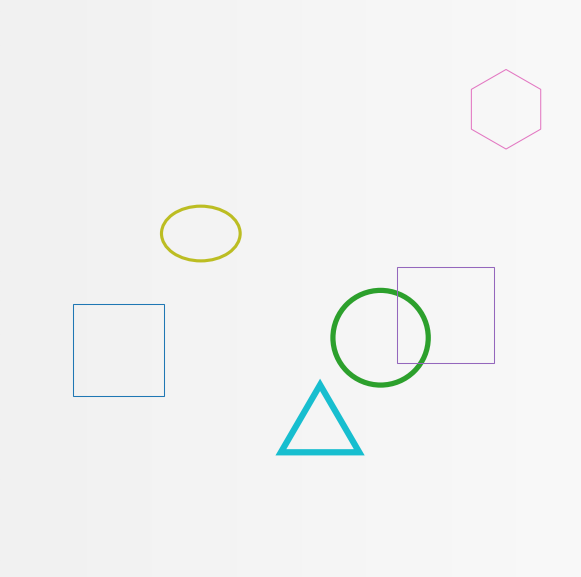[{"shape": "square", "thickness": 0.5, "radius": 0.39, "center": [0.204, 0.393]}, {"shape": "circle", "thickness": 2.5, "radius": 0.41, "center": [0.655, 0.414]}, {"shape": "square", "thickness": 0.5, "radius": 0.42, "center": [0.767, 0.454]}, {"shape": "hexagon", "thickness": 0.5, "radius": 0.34, "center": [0.871, 0.81]}, {"shape": "oval", "thickness": 1.5, "radius": 0.34, "center": [0.346, 0.595]}, {"shape": "triangle", "thickness": 3, "radius": 0.39, "center": [0.551, 0.255]}]